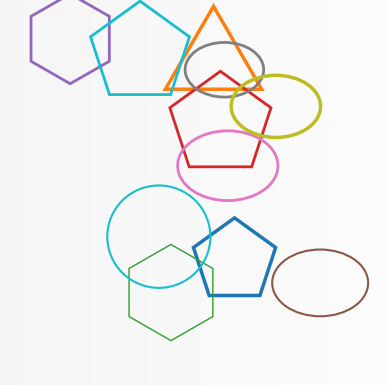[{"shape": "pentagon", "thickness": 2.5, "radius": 0.56, "center": [0.605, 0.323]}, {"shape": "triangle", "thickness": 2.5, "radius": 0.72, "center": [0.551, 0.84]}, {"shape": "hexagon", "thickness": 1, "radius": 0.62, "center": [0.441, 0.24]}, {"shape": "pentagon", "thickness": 2, "radius": 0.69, "center": [0.569, 0.678]}, {"shape": "hexagon", "thickness": 2, "radius": 0.58, "center": [0.181, 0.899]}, {"shape": "oval", "thickness": 1.5, "radius": 0.62, "center": [0.826, 0.265]}, {"shape": "oval", "thickness": 2, "radius": 0.65, "center": [0.588, 0.57]}, {"shape": "oval", "thickness": 2, "radius": 0.51, "center": [0.579, 0.819]}, {"shape": "oval", "thickness": 2.5, "radius": 0.58, "center": [0.712, 0.724]}, {"shape": "pentagon", "thickness": 2, "radius": 0.67, "center": [0.361, 0.863]}, {"shape": "circle", "thickness": 1.5, "radius": 0.67, "center": [0.41, 0.385]}]